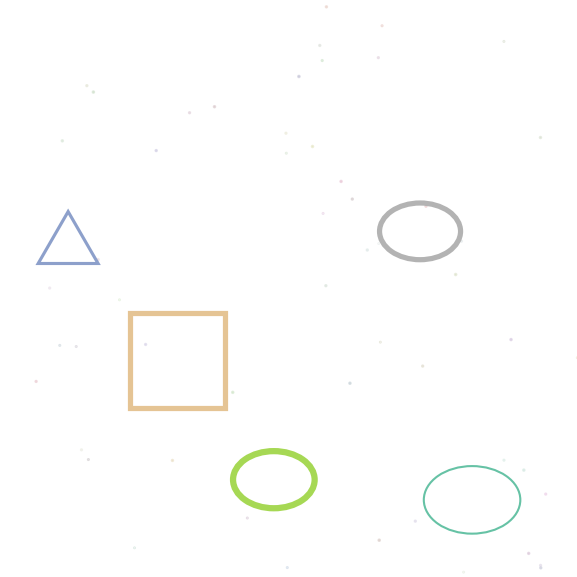[{"shape": "oval", "thickness": 1, "radius": 0.42, "center": [0.817, 0.134]}, {"shape": "triangle", "thickness": 1.5, "radius": 0.3, "center": [0.118, 0.573]}, {"shape": "oval", "thickness": 3, "radius": 0.35, "center": [0.474, 0.169]}, {"shape": "square", "thickness": 2.5, "radius": 0.41, "center": [0.308, 0.376]}, {"shape": "oval", "thickness": 2.5, "radius": 0.35, "center": [0.727, 0.599]}]